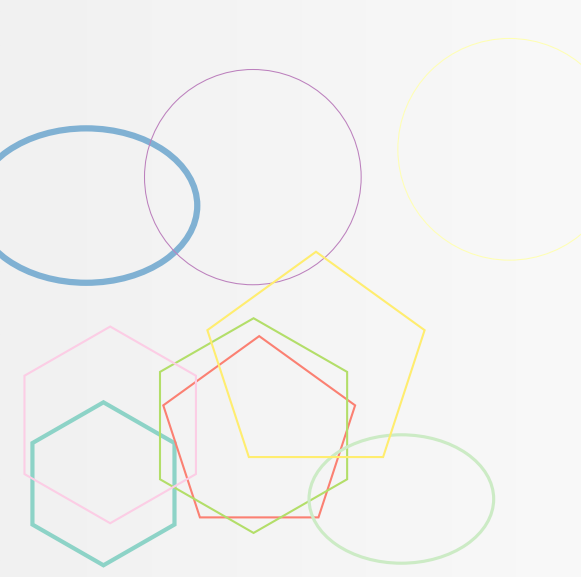[{"shape": "hexagon", "thickness": 2, "radius": 0.71, "center": [0.178, 0.161]}, {"shape": "circle", "thickness": 0.5, "radius": 0.96, "center": [0.876, 0.741]}, {"shape": "pentagon", "thickness": 1, "radius": 0.87, "center": [0.446, 0.244]}, {"shape": "oval", "thickness": 3, "radius": 0.95, "center": [0.148, 0.643]}, {"shape": "hexagon", "thickness": 1, "radius": 0.93, "center": [0.436, 0.262]}, {"shape": "hexagon", "thickness": 1, "radius": 0.85, "center": [0.19, 0.263]}, {"shape": "circle", "thickness": 0.5, "radius": 0.93, "center": [0.435, 0.692]}, {"shape": "oval", "thickness": 1.5, "radius": 0.79, "center": [0.691, 0.135]}, {"shape": "pentagon", "thickness": 1, "radius": 0.98, "center": [0.544, 0.367]}]